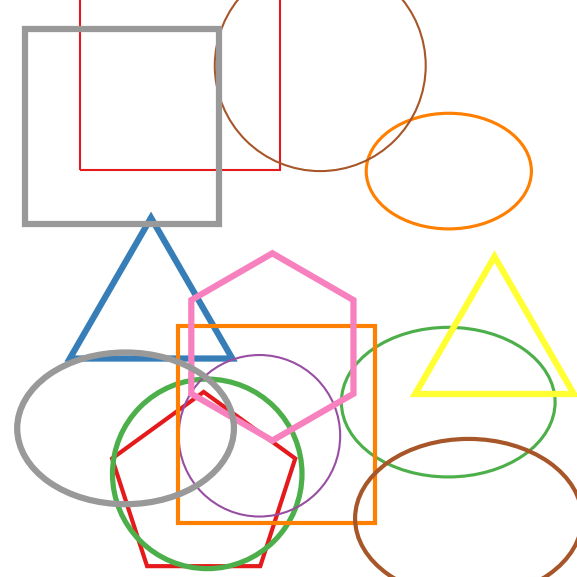[{"shape": "pentagon", "thickness": 2, "radius": 0.83, "center": [0.353, 0.154]}, {"shape": "square", "thickness": 1, "radius": 0.87, "center": [0.312, 0.877]}, {"shape": "triangle", "thickness": 3, "radius": 0.81, "center": [0.262, 0.46]}, {"shape": "circle", "thickness": 2.5, "radius": 0.82, "center": [0.359, 0.179]}, {"shape": "oval", "thickness": 1.5, "radius": 0.93, "center": [0.776, 0.303]}, {"shape": "circle", "thickness": 1, "radius": 0.7, "center": [0.449, 0.245]}, {"shape": "oval", "thickness": 1.5, "radius": 0.72, "center": [0.777, 0.703]}, {"shape": "square", "thickness": 2, "radius": 0.85, "center": [0.48, 0.264]}, {"shape": "triangle", "thickness": 3, "radius": 0.79, "center": [0.856, 0.396]}, {"shape": "circle", "thickness": 1, "radius": 0.91, "center": [0.555, 0.885]}, {"shape": "oval", "thickness": 2, "radius": 0.98, "center": [0.811, 0.102]}, {"shape": "hexagon", "thickness": 3, "radius": 0.81, "center": [0.472, 0.398]}, {"shape": "oval", "thickness": 3, "radius": 0.94, "center": [0.217, 0.257]}, {"shape": "square", "thickness": 3, "radius": 0.84, "center": [0.211, 0.78]}]